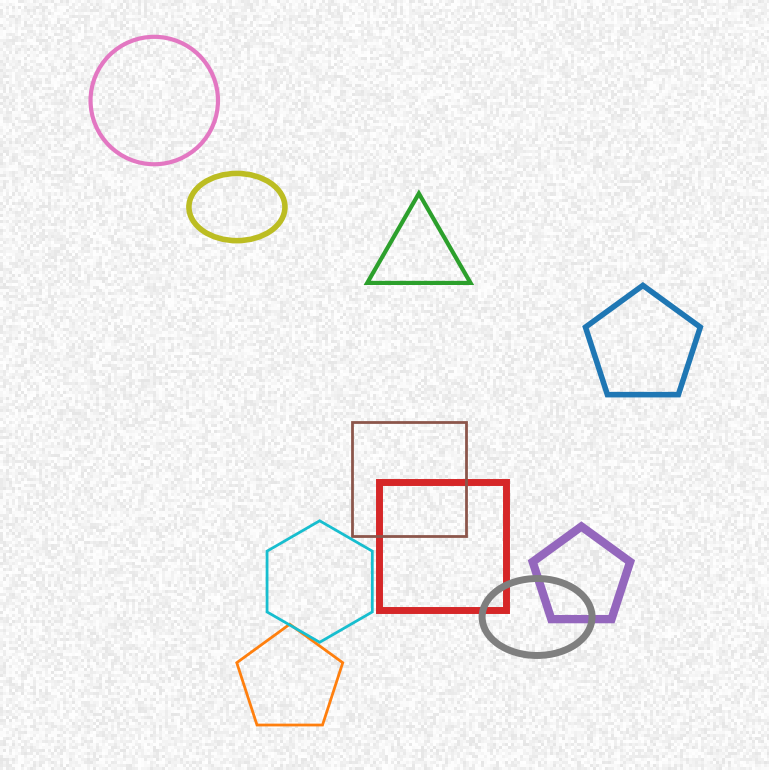[{"shape": "pentagon", "thickness": 2, "radius": 0.39, "center": [0.835, 0.551]}, {"shape": "pentagon", "thickness": 1, "radius": 0.36, "center": [0.376, 0.117]}, {"shape": "triangle", "thickness": 1.5, "radius": 0.39, "center": [0.544, 0.671]}, {"shape": "square", "thickness": 2.5, "radius": 0.41, "center": [0.574, 0.291]}, {"shape": "pentagon", "thickness": 3, "radius": 0.33, "center": [0.755, 0.25]}, {"shape": "square", "thickness": 1, "radius": 0.37, "center": [0.531, 0.378]}, {"shape": "circle", "thickness": 1.5, "radius": 0.41, "center": [0.2, 0.869]}, {"shape": "oval", "thickness": 2.5, "radius": 0.36, "center": [0.698, 0.199]}, {"shape": "oval", "thickness": 2, "radius": 0.31, "center": [0.308, 0.731]}, {"shape": "hexagon", "thickness": 1, "radius": 0.39, "center": [0.415, 0.245]}]